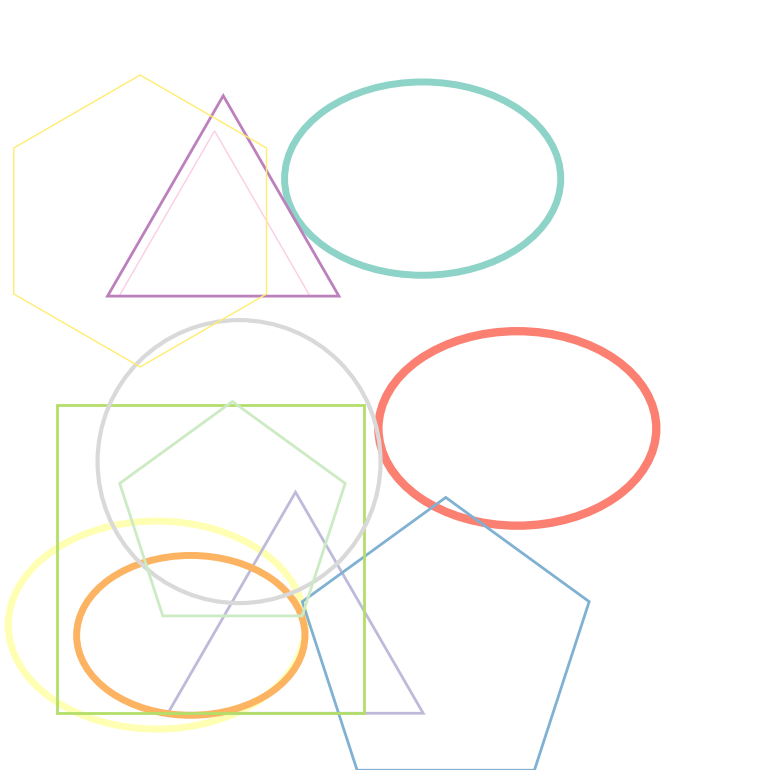[{"shape": "oval", "thickness": 2.5, "radius": 0.9, "center": [0.549, 0.768]}, {"shape": "oval", "thickness": 2.5, "radius": 0.96, "center": [0.204, 0.188]}, {"shape": "triangle", "thickness": 1, "radius": 0.96, "center": [0.384, 0.169]}, {"shape": "oval", "thickness": 3, "radius": 0.9, "center": [0.672, 0.444]}, {"shape": "pentagon", "thickness": 1, "radius": 0.98, "center": [0.579, 0.158]}, {"shape": "oval", "thickness": 2.5, "radius": 0.74, "center": [0.248, 0.175]}, {"shape": "square", "thickness": 1, "radius": 1.0, "center": [0.273, 0.274]}, {"shape": "triangle", "thickness": 0.5, "radius": 0.72, "center": [0.279, 0.687]}, {"shape": "circle", "thickness": 1.5, "radius": 0.92, "center": [0.31, 0.401]}, {"shape": "triangle", "thickness": 1, "radius": 0.87, "center": [0.29, 0.702]}, {"shape": "pentagon", "thickness": 1, "radius": 0.77, "center": [0.302, 0.325]}, {"shape": "hexagon", "thickness": 0.5, "radius": 0.95, "center": [0.182, 0.713]}]